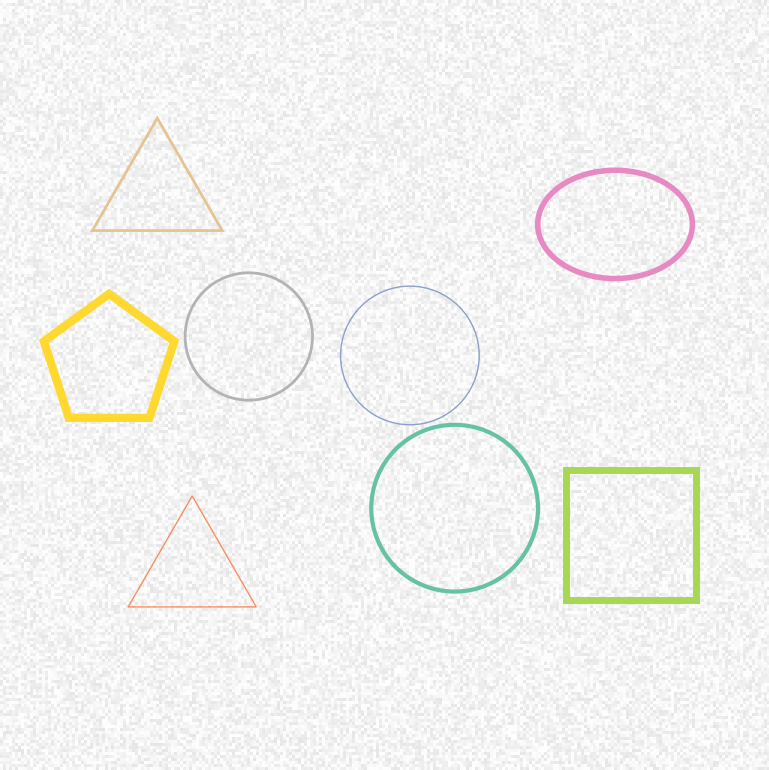[{"shape": "circle", "thickness": 1.5, "radius": 0.54, "center": [0.59, 0.34]}, {"shape": "triangle", "thickness": 0.5, "radius": 0.48, "center": [0.25, 0.26]}, {"shape": "circle", "thickness": 0.5, "radius": 0.45, "center": [0.532, 0.538]}, {"shape": "oval", "thickness": 2, "radius": 0.5, "center": [0.799, 0.709]}, {"shape": "square", "thickness": 2.5, "radius": 0.42, "center": [0.819, 0.305]}, {"shape": "pentagon", "thickness": 3, "radius": 0.45, "center": [0.142, 0.529]}, {"shape": "triangle", "thickness": 1, "radius": 0.49, "center": [0.204, 0.749]}, {"shape": "circle", "thickness": 1, "radius": 0.41, "center": [0.323, 0.563]}]